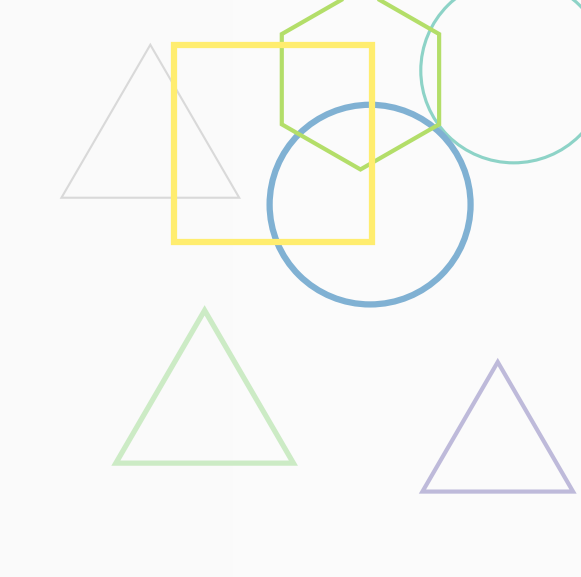[{"shape": "circle", "thickness": 1.5, "radius": 0.8, "center": [0.884, 0.877]}, {"shape": "triangle", "thickness": 2, "radius": 0.75, "center": [0.856, 0.223]}, {"shape": "circle", "thickness": 3, "radius": 0.86, "center": [0.637, 0.645]}, {"shape": "hexagon", "thickness": 2, "radius": 0.78, "center": [0.62, 0.862]}, {"shape": "triangle", "thickness": 1, "radius": 0.88, "center": [0.259, 0.745]}, {"shape": "triangle", "thickness": 2.5, "radius": 0.88, "center": [0.352, 0.285]}, {"shape": "square", "thickness": 3, "radius": 0.85, "center": [0.47, 0.751]}]